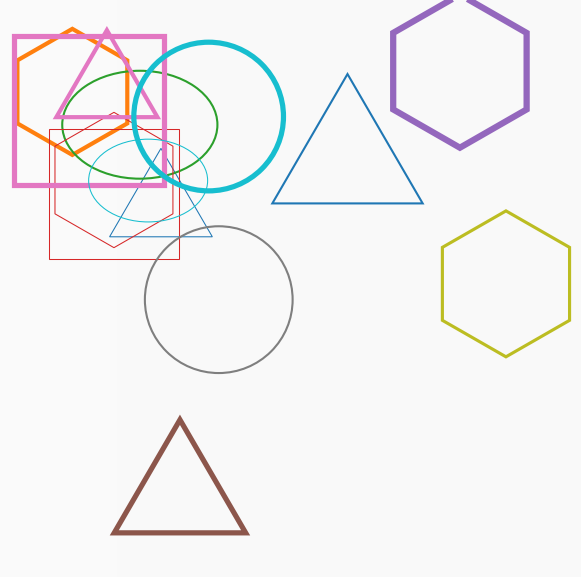[{"shape": "triangle", "thickness": 0.5, "radius": 0.51, "center": [0.277, 0.64]}, {"shape": "triangle", "thickness": 1, "radius": 0.75, "center": [0.598, 0.722]}, {"shape": "hexagon", "thickness": 2, "radius": 0.55, "center": [0.124, 0.84]}, {"shape": "oval", "thickness": 1, "radius": 0.67, "center": [0.241, 0.783]}, {"shape": "square", "thickness": 0.5, "radius": 0.56, "center": [0.197, 0.663]}, {"shape": "hexagon", "thickness": 0.5, "radius": 0.59, "center": [0.196, 0.687]}, {"shape": "hexagon", "thickness": 3, "radius": 0.66, "center": [0.791, 0.876]}, {"shape": "triangle", "thickness": 2.5, "radius": 0.65, "center": [0.31, 0.142]}, {"shape": "triangle", "thickness": 2, "radius": 0.5, "center": [0.184, 0.846]}, {"shape": "square", "thickness": 2.5, "radius": 0.65, "center": [0.153, 0.808]}, {"shape": "circle", "thickness": 1, "radius": 0.64, "center": [0.376, 0.48]}, {"shape": "hexagon", "thickness": 1.5, "radius": 0.63, "center": [0.87, 0.508]}, {"shape": "circle", "thickness": 2.5, "radius": 0.64, "center": [0.359, 0.797]}, {"shape": "oval", "thickness": 0.5, "radius": 0.51, "center": [0.255, 0.686]}]